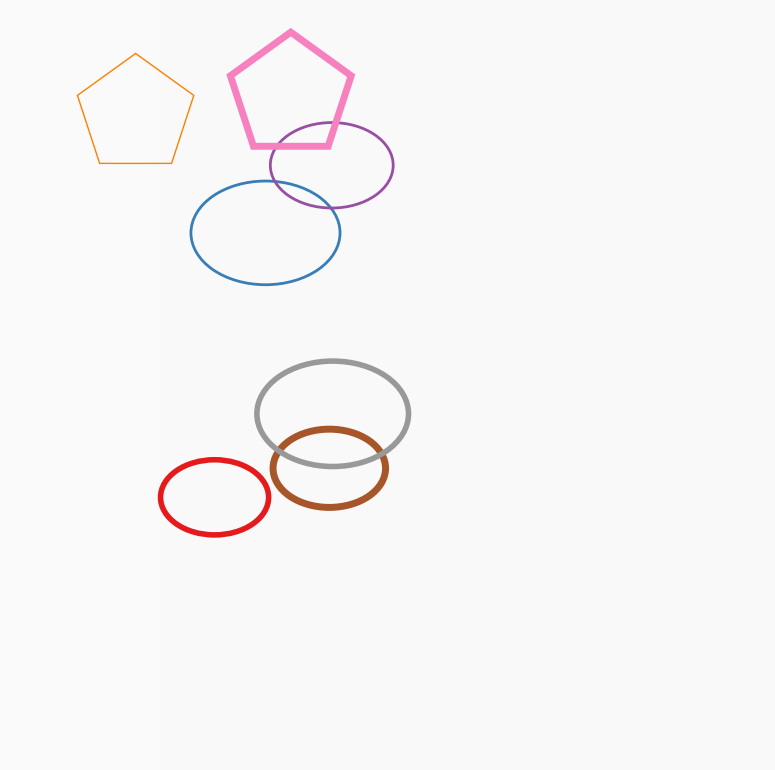[{"shape": "oval", "thickness": 2, "radius": 0.35, "center": [0.277, 0.354]}, {"shape": "oval", "thickness": 1, "radius": 0.48, "center": [0.343, 0.698]}, {"shape": "oval", "thickness": 1, "radius": 0.4, "center": [0.428, 0.785]}, {"shape": "pentagon", "thickness": 0.5, "radius": 0.39, "center": [0.175, 0.852]}, {"shape": "oval", "thickness": 2.5, "radius": 0.36, "center": [0.425, 0.392]}, {"shape": "pentagon", "thickness": 2.5, "radius": 0.41, "center": [0.375, 0.876]}, {"shape": "oval", "thickness": 2, "radius": 0.49, "center": [0.429, 0.463]}]